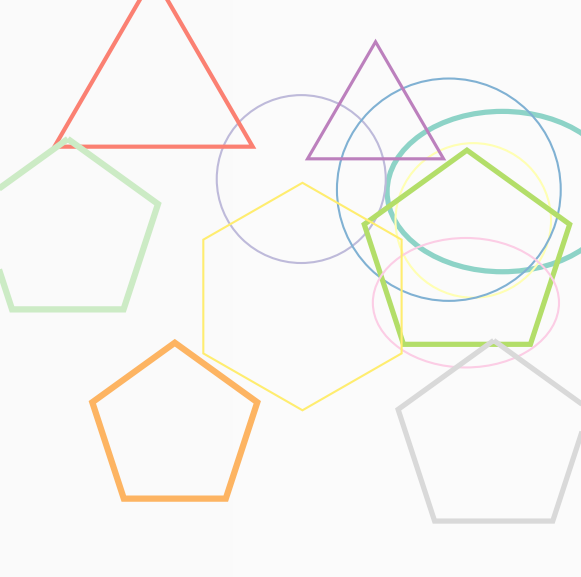[{"shape": "oval", "thickness": 2.5, "radius": 0.99, "center": [0.864, 0.667]}, {"shape": "circle", "thickness": 1, "radius": 0.67, "center": [0.814, 0.617]}, {"shape": "circle", "thickness": 1, "radius": 0.73, "center": [0.518, 0.689]}, {"shape": "triangle", "thickness": 2, "radius": 0.98, "center": [0.264, 0.844]}, {"shape": "circle", "thickness": 1, "radius": 0.96, "center": [0.772, 0.671]}, {"shape": "pentagon", "thickness": 3, "radius": 0.75, "center": [0.301, 0.256]}, {"shape": "pentagon", "thickness": 2.5, "radius": 0.93, "center": [0.803, 0.553]}, {"shape": "oval", "thickness": 1, "radius": 0.8, "center": [0.802, 0.475]}, {"shape": "pentagon", "thickness": 2.5, "radius": 0.86, "center": [0.849, 0.237]}, {"shape": "triangle", "thickness": 1.5, "radius": 0.68, "center": [0.646, 0.792]}, {"shape": "pentagon", "thickness": 3, "radius": 0.82, "center": [0.117, 0.595]}, {"shape": "hexagon", "thickness": 1, "radius": 0.98, "center": [0.52, 0.486]}]